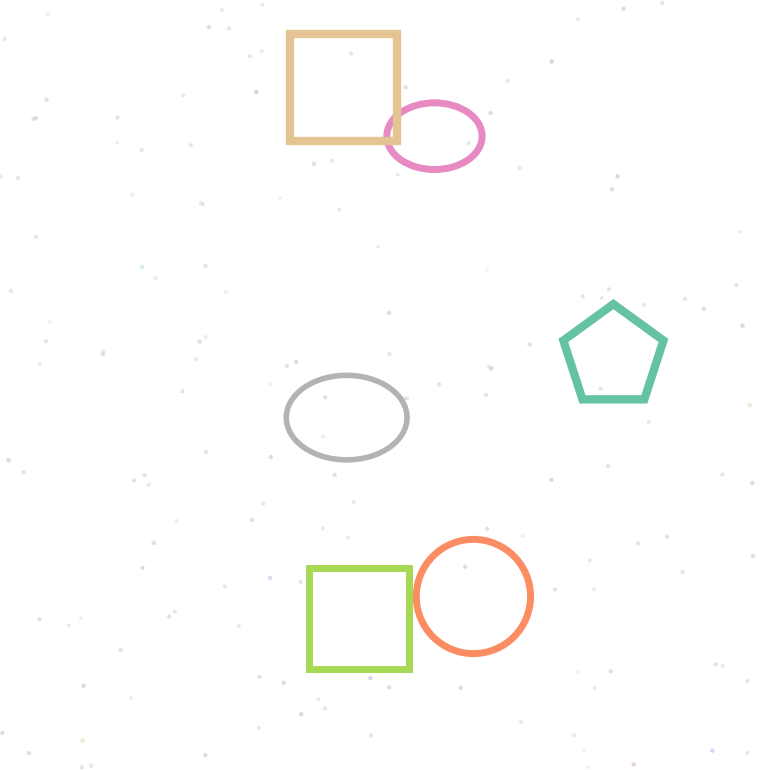[{"shape": "pentagon", "thickness": 3, "radius": 0.34, "center": [0.797, 0.537]}, {"shape": "circle", "thickness": 2.5, "radius": 0.37, "center": [0.615, 0.225]}, {"shape": "oval", "thickness": 2.5, "radius": 0.31, "center": [0.564, 0.823]}, {"shape": "square", "thickness": 2.5, "radius": 0.33, "center": [0.466, 0.197]}, {"shape": "square", "thickness": 3, "radius": 0.35, "center": [0.446, 0.886]}, {"shape": "oval", "thickness": 2, "radius": 0.39, "center": [0.45, 0.458]}]